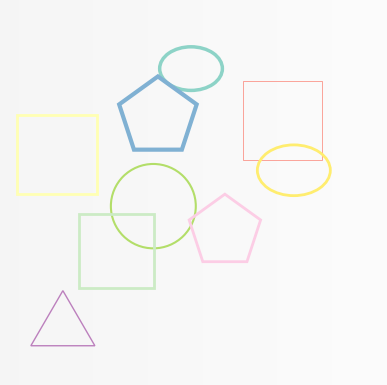[{"shape": "oval", "thickness": 2.5, "radius": 0.4, "center": [0.493, 0.822]}, {"shape": "square", "thickness": 2, "radius": 0.52, "center": [0.148, 0.599]}, {"shape": "square", "thickness": 0.5, "radius": 0.51, "center": [0.729, 0.687]}, {"shape": "pentagon", "thickness": 3, "radius": 0.53, "center": [0.408, 0.696]}, {"shape": "circle", "thickness": 1.5, "radius": 0.55, "center": [0.396, 0.465]}, {"shape": "pentagon", "thickness": 2, "radius": 0.48, "center": [0.58, 0.399]}, {"shape": "triangle", "thickness": 1, "radius": 0.48, "center": [0.162, 0.15]}, {"shape": "square", "thickness": 2, "radius": 0.48, "center": [0.3, 0.348]}, {"shape": "oval", "thickness": 2, "radius": 0.47, "center": [0.758, 0.558]}]